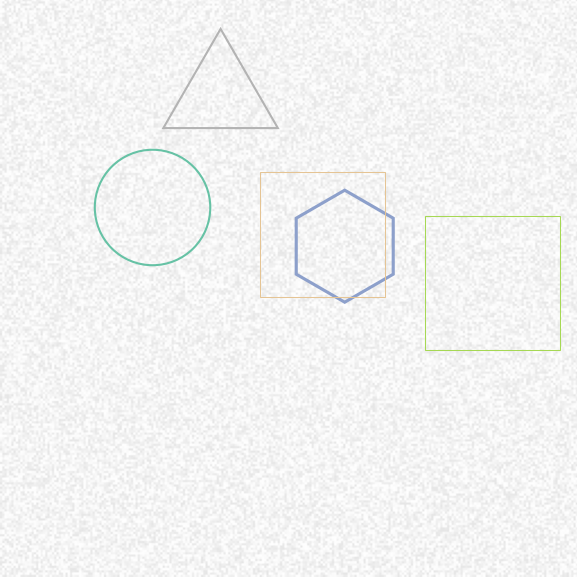[{"shape": "circle", "thickness": 1, "radius": 0.5, "center": [0.264, 0.64]}, {"shape": "hexagon", "thickness": 1.5, "radius": 0.48, "center": [0.597, 0.573]}, {"shape": "square", "thickness": 0.5, "radius": 0.58, "center": [0.853, 0.509]}, {"shape": "square", "thickness": 0.5, "radius": 0.54, "center": [0.558, 0.593]}, {"shape": "triangle", "thickness": 1, "radius": 0.57, "center": [0.382, 0.835]}]